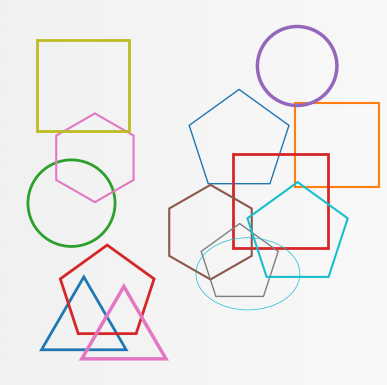[{"shape": "pentagon", "thickness": 1, "radius": 0.68, "center": [0.617, 0.632]}, {"shape": "triangle", "thickness": 2, "radius": 0.63, "center": [0.216, 0.155]}, {"shape": "square", "thickness": 1.5, "radius": 0.54, "center": [0.869, 0.624]}, {"shape": "circle", "thickness": 2, "radius": 0.56, "center": [0.184, 0.472]}, {"shape": "pentagon", "thickness": 2, "radius": 0.64, "center": [0.277, 0.236]}, {"shape": "square", "thickness": 2, "radius": 0.61, "center": [0.724, 0.478]}, {"shape": "circle", "thickness": 2.5, "radius": 0.51, "center": [0.767, 0.829]}, {"shape": "hexagon", "thickness": 1.5, "radius": 0.61, "center": [0.543, 0.397]}, {"shape": "hexagon", "thickness": 1.5, "radius": 0.58, "center": [0.245, 0.59]}, {"shape": "triangle", "thickness": 2.5, "radius": 0.63, "center": [0.32, 0.131]}, {"shape": "pentagon", "thickness": 1, "radius": 0.52, "center": [0.619, 0.315]}, {"shape": "square", "thickness": 2, "radius": 0.59, "center": [0.214, 0.779]}, {"shape": "oval", "thickness": 0.5, "radius": 0.67, "center": [0.64, 0.289]}, {"shape": "pentagon", "thickness": 1.5, "radius": 0.68, "center": [0.768, 0.391]}]